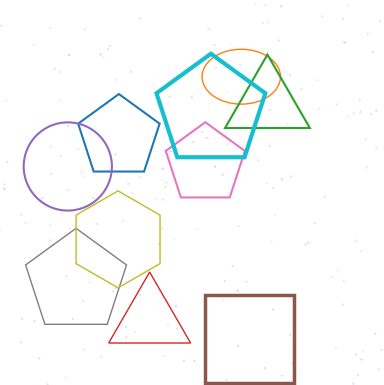[{"shape": "pentagon", "thickness": 1.5, "radius": 0.56, "center": [0.309, 0.644]}, {"shape": "oval", "thickness": 1, "radius": 0.51, "center": [0.627, 0.801]}, {"shape": "triangle", "thickness": 1.5, "radius": 0.64, "center": [0.695, 0.731]}, {"shape": "triangle", "thickness": 1, "radius": 0.61, "center": [0.389, 0.17]}, {"shape": "circle", "thickness": 1.5, "radius": 0.57, "center": [0.176, 0.568]}, {"shape": "square", "thickness": 2.5, "radius": 0.58, "center": [0.647, 0.119]}, {"shape": "pentagon", "thickness": 1.5, "radius": 0.54, "center": [0.533, 0.575]}, {"shape": "pentagon", "thickness": 1, "radius": 0.69, "center": [0.198, 0.269]}, {"shape": "hexagon", "thickness": 1, "radius": 0.63, "center": [0.307, 0.378]}, {"shape": "pentagon", "thickness": 3, "radius": 0.74, "center": [0.548, 0.712]}]